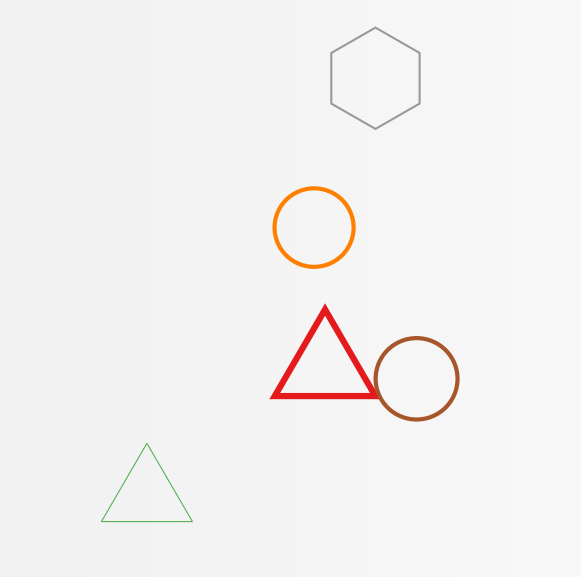[{"shape": "triangle", "thickness": 3, "radius": 0.5, "center": [0.559, 0.363]}, {"shape": "triangle", "thickness": 0.5, "radius": 0.45, "center": [0.253, 0.141]}, {"shape": "circle", "thickness": 2, "radius": 0.34, "center": [0.54, 0.605]}, {"shape": "circle", "thickness": 2, "radius": 0.35, "center": [0.717, 0.343]}, {"shape": "hexagon", "thickness": 1, "radius": 0.44, "center": [0.646, 0.864]}]